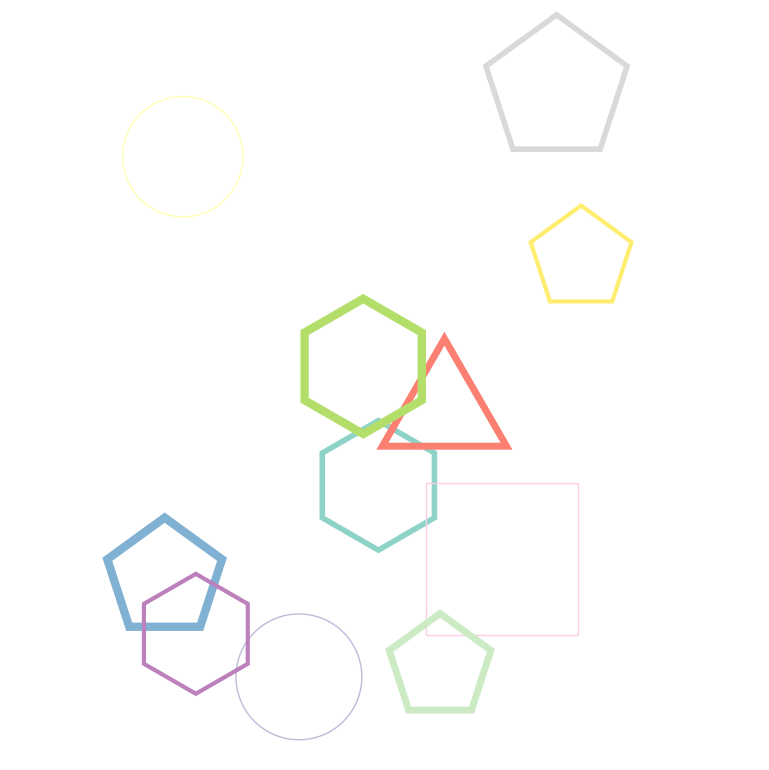[{"shape": "hexagon", "thickness": 2, "radius": 0.42, "center": [0.491, 0.37]}, {"shape": "circle", "thickness": 0.5, "radius": 0.39, "center": [0.237, 0.797]}, {"shape": "circle", "thickness": 0.5, "radius": 0.41, "center": [0.388, 0.121]}, {"shape": "triangle", "thickness": 2.5, "radius": 0.47, "center": [0.577, 0.467]}, {"shape": "pentagon", "thickness": 3, "radius": 0.39, "center": [0.214, 0.249]}, {"shape": "hexagon", "thickness": 3, "radius": 0.44, "center": [0.472, 0.524]}, {"shape": "square", "thickness": 0.5, "radius": 0.49, "center": [0.652, 0.274]}, {"shape": "pentagon", "thickness": 2, "radius": 0.48, "center": [0.723, 0.884]}, {"shape": "hexagon", "thickness": 1.5, "radius": 0.39, "center": [0.254, 0.177]}, {"shape": "pentagon", "thickness": 2.5, "radius": 0.35, "center": [0.572, 0.134]}, {"shape": "pentagon", "thickness": 1.5, "radius": 0.34, "center": [0.755, 0.664]}]